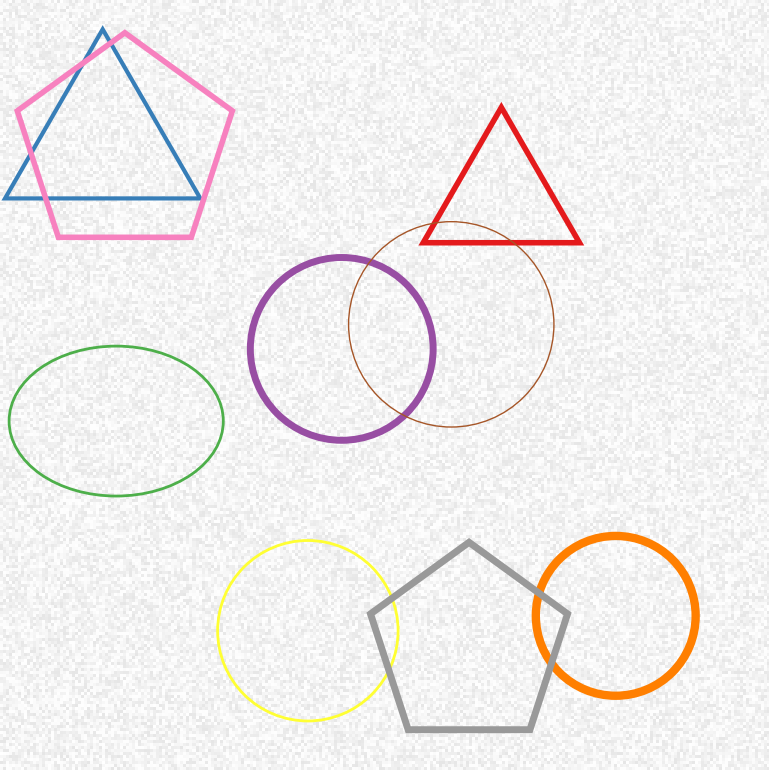[{"shape": "triangle", "thickness": 2, "radius": 0.59, "center": [0.651, 0.743]}, {"shape": "triangle", "thickness": 1.5, "radius": 0.73, "center": [0.133, 0.816]}, {"shape": "oval", "thickness": 1, "radius": 0.7, "center": [0.151, 0.453]}, {"shape": "circle", "thickness": 2.5, "radius": 0.59, "center": [0.444, 0.547]}, {"shape": "circle", "thickness": 3, "radius": 0.52, "center": [0.8, 0.2]}, {"shape": "circle", "thickness": 1, "radius": 0.59, "center": [0.4, 0.181]}, {"shape": "circle", "thickness": 0.5, "radius": 0.67, "center": [0.586, 0.579]}, {"shape": "pentagon", "thickness": 2, "radius": 0.73, "center": [0.162, 0.811]}, {"shape": "pentagon", "thickness": 2.5, "radius": 0.67, "center": [0.609, 0.161]}]